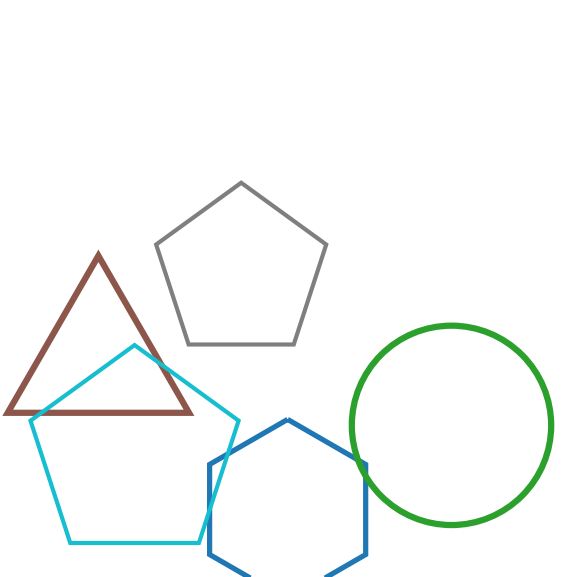[{"shape": "hexagon", "thickness": 2.5, "radius": 0.78, "center": [0.498, 0.117]}, {"shape": "circle", "thickness": 3, "radius": 0.86, "center": [0.782, 0.263]}, {"shape": "triangle", "thickness": 3, "radius": 0.91, "center": [0.17, 0.375]}, {"shape": "pentagon", "thickness": 2, "radius": 0.77, "center": [0.418, 0.528]}, {"shape": "pentagon", "thickness": 2, "radius": 0.95, "center": [0.233, 0.212]}]